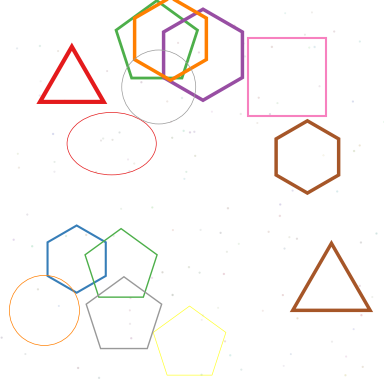[{"shape": "oval", "thickness": 0.5, "radius": 0.58, "center": [0.29, 0.627]}, {"shape": "triangle", "thickness": 3, "radius": 0.48, "center": [0.187, 0.783]}, {"shape": "hexagon", "thickness": 1.5, "radius": 0.44, "center": [0.199, 0.327]}, {"shape": "pentagon", "thickness": 1, "radius": 0.49, "center": [0.314, 0.308]}, {"shape": "pentagon", "thickness": 2, "radius": 0.56, "center": [0.407, 0.887]}, {"shape": "hexagon", "thickness": 2.5, "radius": 0.59, "center": [0.527, 0.858]}, {"shape": "circle", "thickness": 0.5, "radius": 0.46, "center": [0.115, 0.194]}, {"shape": "hexagon", "thickness": 2.5, "radius": 0.54, "center": [0.443, 0.899]}, {"shape": "pentagon", "thickness": 0.5, "radius": 0.5, "center": [0.492, 0.106]}, {"shape": "triangle", "thickness": 2.5, "radius": 0.58, "center": [0.861, 0.252]}, {"shape": "hexagon", "thickness": 2.5, "radius": 0.47, "center": [0.798, 0.592]}, {"shape": "square", "thickness": 1.5, "radius": 0.51, "center": [0.746, 0.799]}, {"shape": "circle", "thickness": 0.5, "radius": 0.48, "center": [0.412, 0.774]}, {"shape": "pentagon", "thickness": 1, "radius": 0.52, "center": [0.322, 0.178]}]